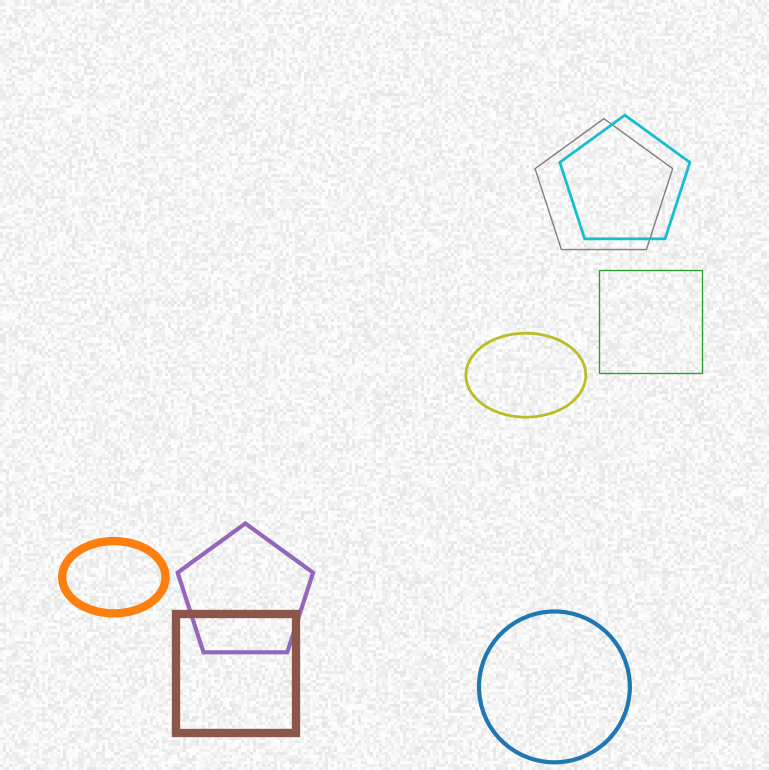[{"shape": "circle", "thickness": 1.5, "radius": 0.49, "center": [0.72, 0.108]}, {"shape": "oval", "thickness": 3, "radius": 0.34, "center": [0.148, 0.25]}, {"shape": "square", "thickness": 0.5, "radius": 0.33, "center": [0.845, 0.582]}, {"shape": "pentagon", "thickness": 1.5, "radius": 0.46, "center": [0.319, 0.228]}, {"shape": "square", "thickness": 3, "radius": 0.39, "center": [0.307, 0.125]}, {"shape": "pentagon", "thickness": 0.5, "radius": 0.47, "center": [0.784, 0.752]}, {"shape": "oval", "thickness": 1, "radius": 0.39, "center": [0.683, 0.513]}, {"shape": "pentagon", "thickness": 1, "radius": 0.44, "center": [0.812, 0.762]}]